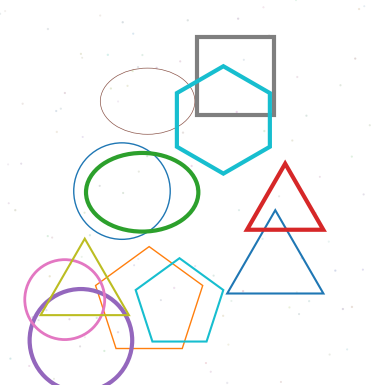[{"shape": "triangle", "thickness": 1.5, "radius": 0.72, "center": [0.715, 0.31]}, {"shape": "circle", "thickness": 1, "radius": 0.63, "center": [0.317, 0.504]}, {"shape": "pentagon", "thickness": 1, "radius": 0.73, "center": [0.387, 0.213]}, {"shape": "oval", "thickness": 3, "radius": 0.73, "center": [0.369, 0.501]}, {"shape": "triangle", "thickness": 3, "radius": 0.57, "center": [0.741, 0.46]}, {"shape": "circle", "thickness": 3, "radius": 0.67, "center": [0.21, 0.116]}, {"shape": "oval", "thickness": 0.5, "radius": 0.61, "center": [0.383, 0.737]}, {"shape": "circle", "thickness": 2, "radius": 0.52, "center": [0.168, 0.222]}, {"shape": "square", "thickness": 3, "radius": 0.5, "center": [0.612, 0.803]}, {"shape": "triangle", "thickness": 1.5, "radius": 0.66, "center": [0.22, 0.248]}, {"shape": "hexagon", "thickness": 3, "radius": 0.7, "center": [0.58, 0.689]}, {"shape": "pentagon", "thickness": 1.5, "radius": 0.6, "center": [0.466, 0.21]}]